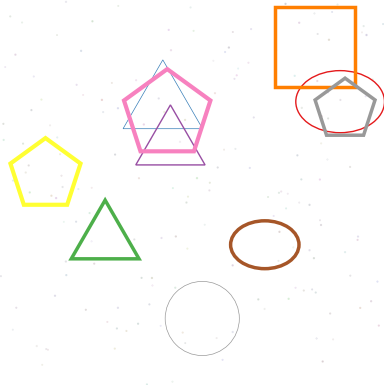[{"shape": "oval", "thickness": 1, "radius": 0.58, "center": [0.883, 0.736]}, {"shape": "triangle", "thickness": 0.5, "radius": 0.6, "center": [0.423, 0.725]}, {"shape": "triangle", "thickness": 2.5, "radius": 0.51, "center": [0.273, 0.379]}, {"shape": "triangle", "thickness": 1, "radius": 0.52, "center": [0.443, 0.624]}, {"shape": "square", "thickness": 2.5, "radius": 0.52, "center": [0.817, 0.877]}, {"shape": "pentagon", "thickness": 3, "radius": 0.48, "center": [0.118, 0.546]}, {"shape": "oval", "thickness": 2.5, "radius": 0.44, "center": [0.688, 0.364]}, {"shape": "pentagon", "thickness": 3, "radius": 0.59, "center": [0.434, 0.702]}, {"shape": "circle", "thickness": 0.5, "radius": 0.48, "center": [0.525, 0.173]}, {"shape": "pentagon", "thickness": 2.5, "radius": 0.41, "center": [0.896, 0.715]}]